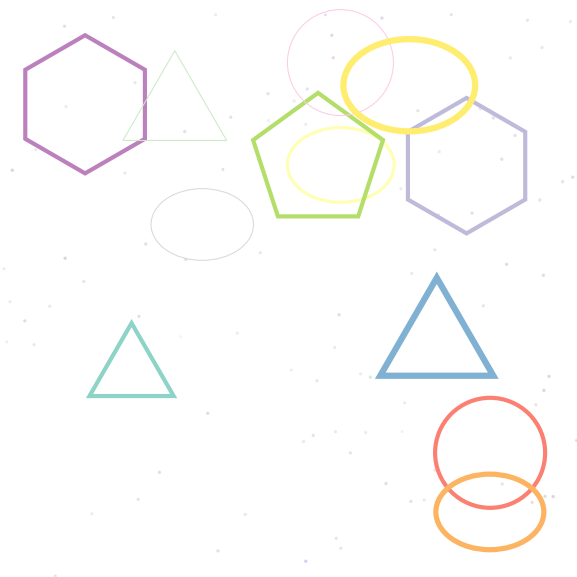[{"shape": "triangle", "thickness": 2, "radius": 0.42, "center": [0.228, 0.355]}, {"shape": "oval", "thickness": 1.5, "radius": 0.46, "center": [0.59, 0.714]}, {"shape": "hexagon", "thickness": 2, "radius": 0.59, "center": [0.808, 0.712]}, {"shape": "circle", "thickness": 2, "radius": 0.48, "center": [0.849, 0.215]}, {"shape": "triangle", "thickness": 3, "radius": 0.57, "center": [0.756, 0.405]}, {"shape": "oval", "thickness": 2.5, "radius": 0.47, "center": [0.848, 0.113]}, {"shape": "pentagon", "thickness": 2, "radius": 0.59, "center": [0.551, 0.72]}, {"shape": "circle", "thickness": 0.5, "radius": 0.46, "center": [0.59, 0.891]}, {"shape": "oval", "thickness": 0.5, "radius": 0.44, "center": [0.35, 0.61]}, {"shape": "hexagon", "thickness": 2, "radius": 0.6, "center": [0.147, 0.819]}, {"shape": "triangle", "thickness": 0.5, "radius": 0.52, "center": [0.303, 0.808]}, {"shape": "oval", "thickness": 3, "radius": 0.57, "center": [0.709, 0.852]}]